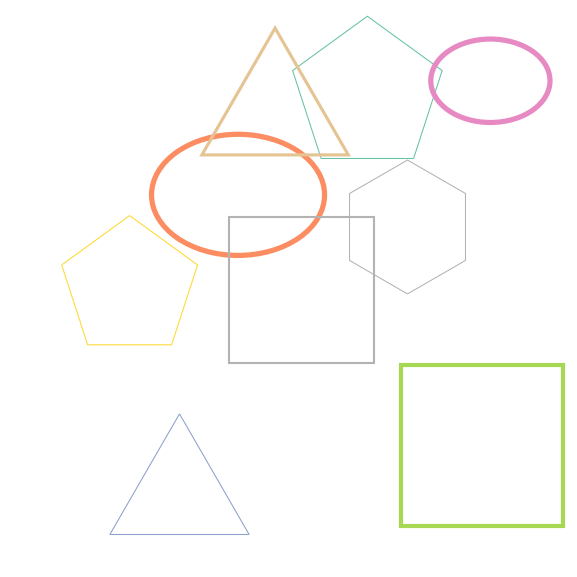[{"shape": "pentagon", "thickness": 0.5, "radius": 0.68, "center": [0.636, 0.835]}, {"shape": "oval", "thickness": 2.5, "radius": 0.75, "center": [0.412, 0.662]}, {"shape": "triangle", "thickness": 0.5, "radius": 0.7, "center": [0.311, 0.143]}, {"shape": "oval", "thickness": 2.5, "radius": 0.52, "center": [0.849, 0.859]}, {"shape": "square", "thickness": 2, "radius": 0.7, "center": [0.835, 0.228]}, {"shape": "pentagon", "thickness": 0.5, "radius": 0.62, "center": [0.224, 0.502]}, {"shape": "triangle", "thickness": 1.5, "radius": 0.73, "center": [0.476, 0.804]}, {"shape": "square", "thickness": 1, "radius": 0.63, "center": [0.523, 0.497]}, {"shape": "hexagon", "thickness": 0.5, "radius": 0.58, "center": [0.706, 0.606]}]